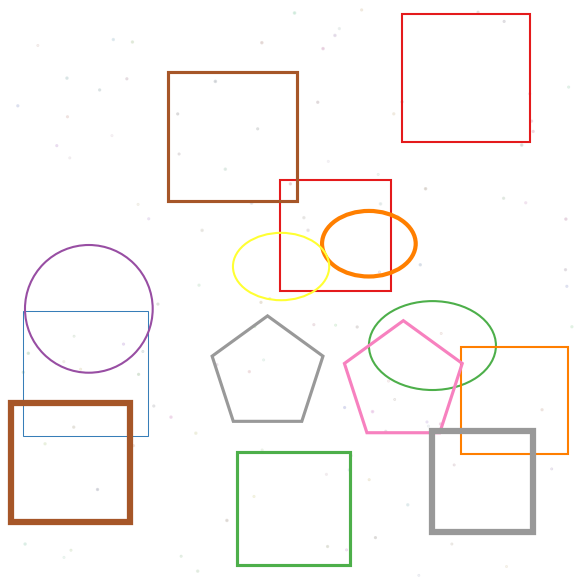[{"shape": "square", "thickness": 1, "radius": 0.55, "center": [0.807, 0.863]}, {"shape": "square", "thickness": 1, "radius": 0.48, "center": [0.58, 0.592]}, {"shape": "square", "thickness": 0.5, "radius": 0.54, "center": [0.148, 0.353]}, {"shape": "oval", "thickness": 1, "radius": 0.55, "center": [0.749, 0.401]}, {"shape": "square", "thickness": 1.5, "radius": 0.49, "center": [0.508, 0.119]}, {"shape": "circle", "thickness": 1, "radius": 0.55, "center": [0.154, 0.464]}, {"shape": "oval", "thickness": 2, "radius": 0.41, "center": [0.639, 0.577]}, {"shape": "square", "thickness": 1, "radius": 0.46, "center": [0.89, 0.305]}, {"shape": "oval", "thickness": 1, "radius": 0.42, "center": [0.487, 0.538]}, {"shape": "square", "thickness": 3, "radius": 0.51, "center": [0.122, 0.198]}, {"shape": "square", "thickness": 1.5, "radius": 0.56, "center": [0.403, 0.763]}, {"shape": "pentagon", "thickness": 1.5, "radius": 0.54, "center": [0.698, 0.337]}, {"shape": "pentagon", "thickness": 1.5, "radius": 0.5, "center": [0.463, 0.351]}, {"shape": "square", "thickness": 3, "radius": 0.44, "center": [0.835, 0.166]}]